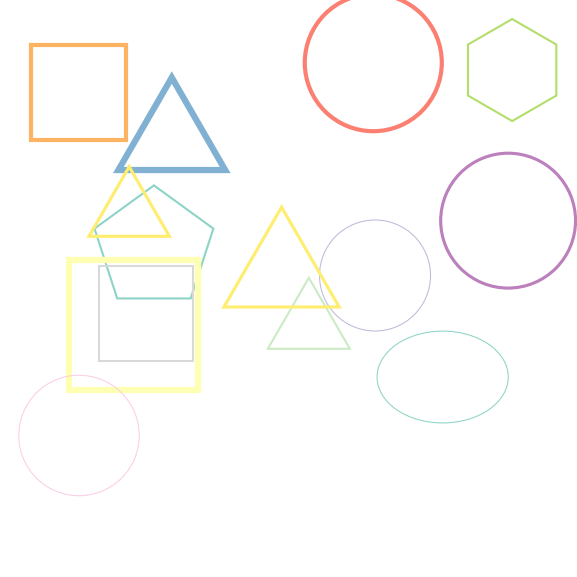[{"shape": "oval", "thickness": 0.5, "radius": 0.57, "center": [0.767, 0.346]}, {"shape": "pentagon", "thickness": 1, "radius": 0.54, "center": [0.267, 0.57]}, {"shape": "square", "thickness": 3, "radius": 0.56, "center": [0.231, 0.437]}, {"shape": "circle", "thickness": 0.5, "radius": 0.48, "center": [0.649, 0.522]}, {"shape": "circle", "thickness": 2, "radius": 0.59, "center": [0.646, 0.891]}, {"shape": "triangle", "thickness": 3, "radius": 0.53, "center": [0.297, 0.758]}, {"shape": "square", "thickness": 2, "radius": 0.41, "center": [0.136, 0.839]}, {"shape": "hexagon", "thickness": 1, "radius": 0.44, "center": [0.887, 0.878]}, {"shape": "circle", "thickness": 0.5, "radius": 0.52, "center": [0.137, 0.245]}, {"shape": "square", "thickness": 1, "radius": 0.41, "center": [0.253, 0.456]}, {"shape": "circle", "thickness": 1.5, "radius": 0.58, "center": [0.88, 0.617]}, {"shape": "triangle", "thickness": 1, "radius": 0.41, "center": [0.535, 0.436]}, {"shape": "triangle", "thickness": 1.5, "radius": 0.4, "center": [0.224, 0.63]}, {"shape": "triangle", "thickness": 1.5, "radius": 0.58, "center": [0.488, 0.525]}]